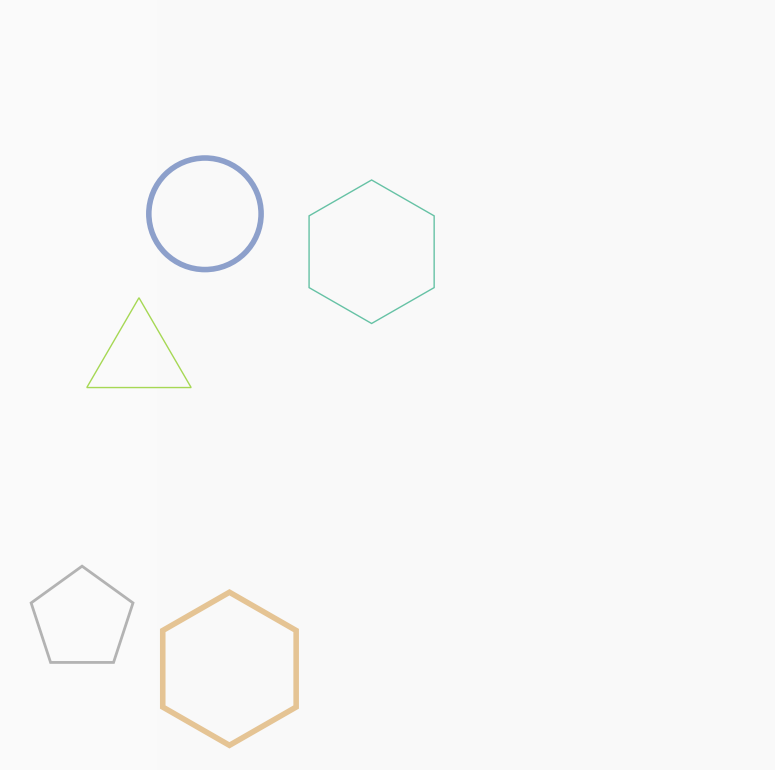[{"shape": "hexagon", "thickness": 0.5, "radius": 0.47, "center": [0.48, 0.673]}, {"shape": "circle", "thickness": 2, "radius": 0.36, "center": [0.264, 0.722]}, {"shape": "triangle", "thickness": 0.5, "radius": 0.39, "center": [0.179, 0.536]}, {"shape": "hexagon", "thickness": 2, "radius": 0.5, "center": [0.296, 0.131]}, {"shape": "pentagon", "thickness": 1, "radius": 0.35, "center": [0.106, 0.196]}]